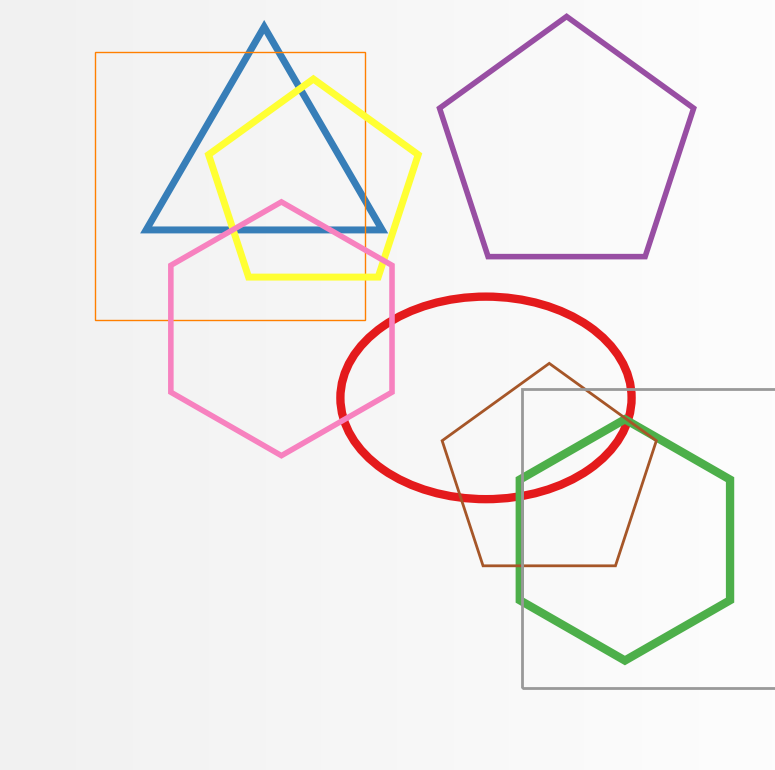[{"shape": "oval", "thickness": 3, "radius": 0.94, "center": [0.627, 0.483]}, {"shape": "triangle", "thickness": 2.5, "radius": 0.88, "center": [0.341, 0.789]}, {"shape": "hexagon", "thickness": 3, "radius": 0.78, "center": [0.806, 0.299]}, {"shape": "pentagon", "thickness": 2, "radius": 0.86, "center": [0.731, 0.806]}, {"shape": "square", "thickness": 0.5, "radius": 0.87, "center": [0.296, 0.758]}, {"shape": "pentagon", "thickness": 2.5, "radius": 0.71, "center": [0.404, 0.755]}, {"shape": "pentagon", "thickness": 1, "radius": 0.73, "center": [0.709, 0.383]}, {"shape": "hexagon", "thickness": 2, "radius": 0.82, "center": [0.363, 0.573]}, {"shape": "square", "thickness": 1, "radius": 0.97, "center": [0.868, 0.301]}]